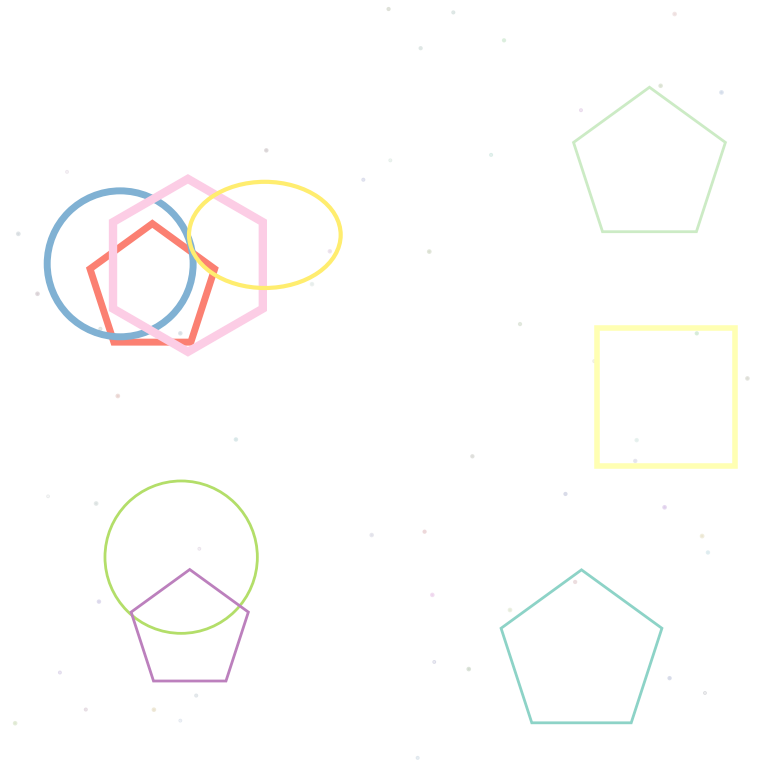[{"shape": "pentagon", "thickness": 1, "radius": 0.55, "center": [0.755, 0.15]}, {"shape": "square", "thickness": 2, "radius": 0.45, "center": [0.865, 0.484]}, {"shape": "pentagon", "thickness": 2.5, "radius": 0.43, "center": [0.198, 0.625]}, {"shape": "circle", "thickness": 2.5, "radius": 0.47, "center": [0.156, 0.657]}, {"shape": "circle", "thickness": 1, "radius": 0.49, "center": [0.235, 0.276]}, {"shape": "hexagon", "thickness": 3, "radius": 0.56, "center": [0.244, 0.655]}, {"shape": "pentagon", "thickness": 1, "radius": 0.4, "center": [0.246, 0.18]}, {"shape": "pentagon", "thickness": 1, "radius": 0.52, "center": [0.843, 0.783]}, {"shape": "oval", "thickness": 1.5, "radius": 0.49, "center": [0.344, 0.695]}]